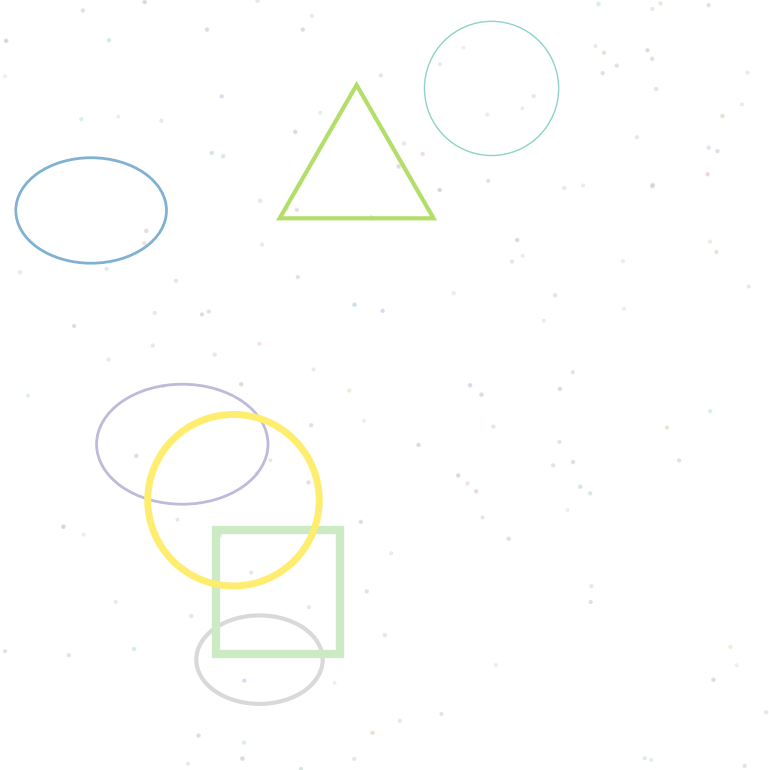[{"shape": "circle", "thickness": 0.5, "radius": 0.44, "center": [0.638, 0.885]}, {"shape": "oval", "thickness": 1, "radius": 0.56, "center": [0.237, 0.423]}, {"shape": "oval", "thickness": 1, "radius": 0.49, "center": [0.118, 0.727]}, {"shape": "triangle", "thickness": 1.5, "radius": 0.58, "center": [0.463, 0.774]}, {"shape": "oval", "thickness": 1.5, "radius": 0.41, "center": [0.337, 0.143]}, {"shape": "square", "thickness": 3, "radius": 0.4, "center": [0.361, 0.231]}, {"shape": "circle", "thickness": 2.5, "radius": 0.56, "center": [0.303, 0.35]}]